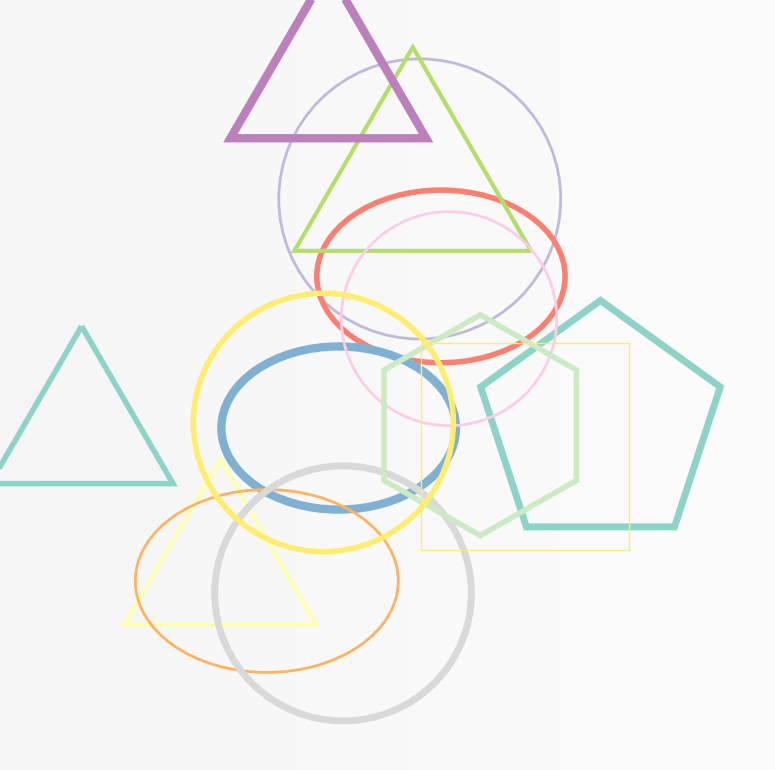[{"shape": "pentagon", "thickness": 2.5, "radius": 0.81, "center": [0.775, 0.447]}, {"shape": "triangle", "thickness": 2, "radius": 0.68, "center": [0.105, 0.44]}, {"shape": "triangle", "thickness": 1.5, "radius": 0.72, "center": [0.284, 0.26]}, {"shape": "circle", "thickness": 1, "radius": 0.91, "center": [0.542, 0.742]}, {"shape": "oval", "thickness": 2, "radius": 0.8, "center": [0.569, 0.641]}, {"shape": "oval", "thickness": 3, "radius": 0.76, "center": [0.437, 0.444]}, {"shape": "oval", "thickness": 1, "radius": 0.85, "center": [0.344, 0.245]}, {"shape": "triangle", "thickness": 1.5, "radius": 0.88, "center": [0.533, 0.762]}, {"shape": "circle", "thickness": 1, "radius": 0.7, "center": [0.579, 0.586]}, {"shape": "circle", "thickness": 2.5, "radius": 0.83, "center": [0.443, 0.229]}, {"shape": "triangle", "thickness": 3, "radius": 0.73, "center": [0.424, 0.893]}, {"shape": "hexagon", "thickness": 2, "radius": 0.72, "center": [0.62, 0.448]}, {"shape": "square", "thickness": 0.5, "radius": 0.67, "center": [0.678, 0.42]}, {"shape": "circle", "thickness": 2, "radius": 0.84, "center": [0.417, 0.451]}]